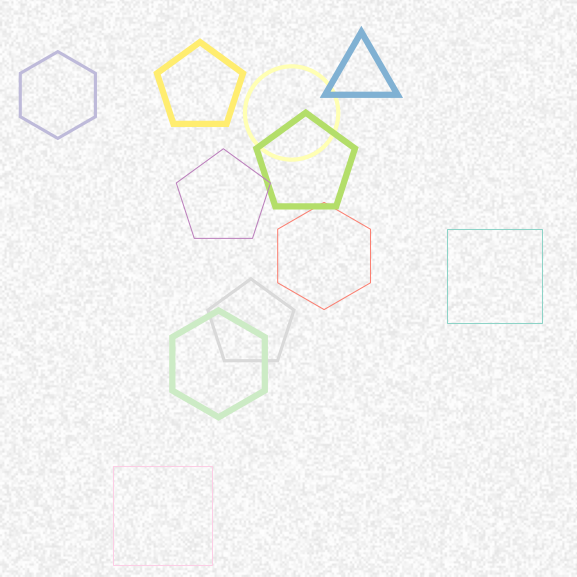[{"shape": "square", "thickness": 0.5, "radius": 0.41, "center": [0.856, 0.522]}, {"shape": "circle", "thickness": 2, "radius": 0.4, "center": [0.505, 0.804]}, {"shape": "hexagon", "thickness": 1.5, "radius": 0.38, "center": [0.1, 0.835]}, {"shape": "hexagon", "thickness": 0.5, "radius": 0.46, "center": [0.561, 0.556]}, {"shape": "triangle", "thickness": 3, "radius": 0.36, "center": [0.626, 0.871]}, {"shape": "pentagon", "thickness": 3, "radius": 0.45, "center": [0.529, 0.714]}, {"shape": "square", "thickness": 0.5, "radius": 0.43, "center": [0.281, 0.107]}, {"shape": "pentagon", "thickness": 1.5, "radius": 0.39, "center": [0.434, 0.438]}, {"shape": "pentagon", "thickness": 0.5, "radius": 0.43, "center": [0.387, 0.656]}, {"shape": "hexagon", "thickness": 3, "radius": 0.46, "center": [0.378, 0.369]}, {"shape": "pentagon", "thickness": 3, "radius": 0.39, "center": [0.346, 0.848]}]